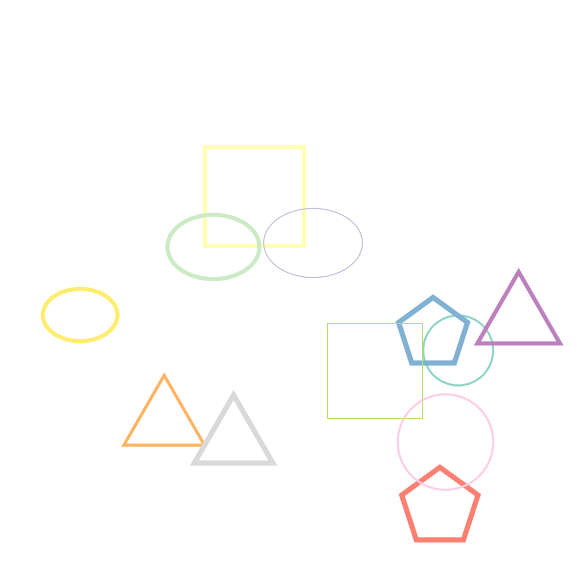[{"shape": "circle", "thickness": 1, "radius": 0.3, "center": [0.793, 0.392]}, {"shape": "square", "thickness": 2, "radius": 0.43, "center": [0.441, 0.659]}, {"shape": "oval", "thickness": 0.5, "radius": 0.43, "center": [0.542, 0.578]}, {"shape": "pentagon", "thickness": 2.5, "radius": 0.35, "center": [0.762, 0.12]}, {"shape": "pentagon", "thickness": 2.5, "radius": 0.31, "center": [0.75, 0.421]}, {"shape": "triangle", "thickness": 1.5, "radius": 0.4, "center": [0.284, 0.269]}, {"shape": "square", "thickness": 0.5, "radius": 0.41, "center": [0.649, 0.358]}, {"shape": "circle", "thickness": 1, "radius": 0.41, "center": [0.771, 0.234]}, {"shape": "triangle", "thickness": 2.5, "radius": 0.39, "center": [0.404, 0.237]}, {"shape": "triangle", "thickness": 2, "radius": 0.41, "center": [0.898, 0.446]}, {"shape": "oval", "thickness": 2, "radius": 0.4, "center": [0.37, 0.571]}, {"shape": "oval", "thickness": 2, "radius": 0.32, "center": [0.139, 0.454]}]